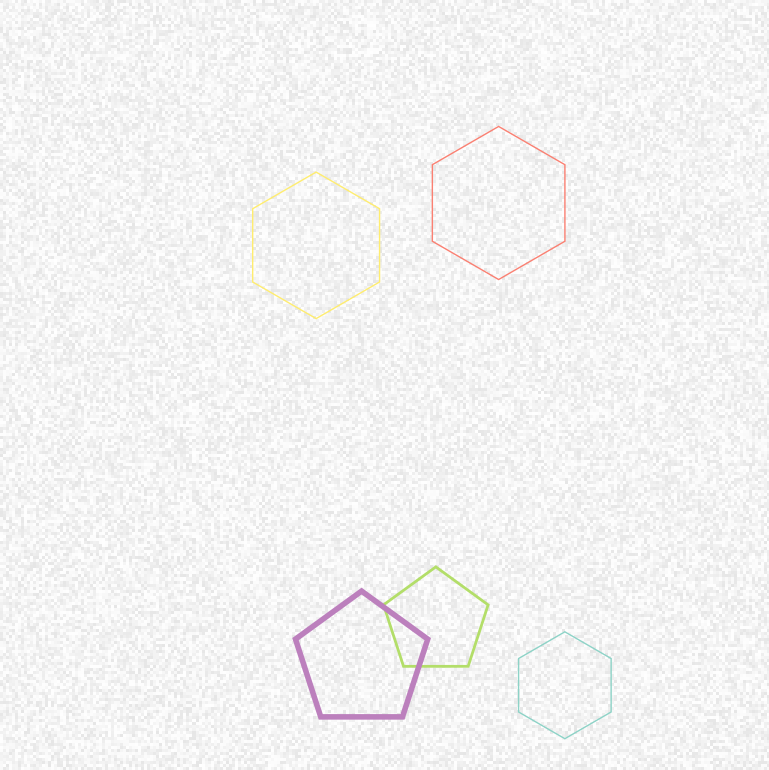[{"shape": "hexagon", "thickness": 0.5, "radius": 0.35, "center": [0.734, 0.11]}, {"shape": "hexagon", "thickness": 0.5, "radius": 0.5, "center": [0.648, 0.736]}, {"shape": "pentagon", "thickness": 1, "radius": 0.36, "center": [0.566, 0.192]}, {"shape": "pentagon", "thickness": 2, "radius": 0.45, "center": [0.47, 0.142]}, {"shape": "hexagon", "thickness": 0.5, "radius": 0.48, "center": [0.411, 0.681]}]